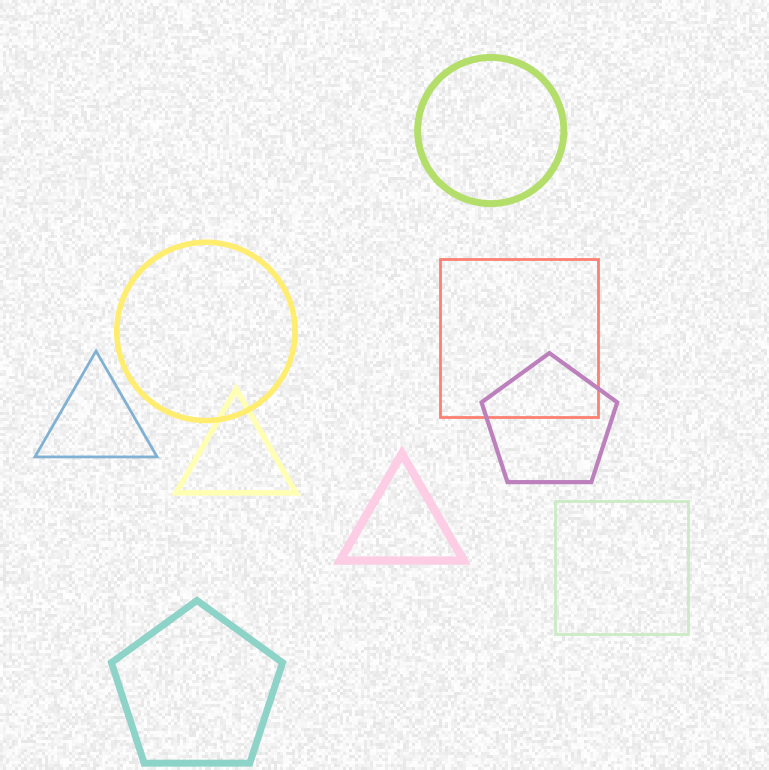[{"shape": "pentagon", "thickness": 2.5, "radius": 0.58, "center": [0.256, 0.103]}, {"shape": "triangle", "thickness": 2, "radius": 0.45, "center": [0.307, 0.405]}, {"shape": "square", "thickness": 1, "radius": 0.51, "center": [0.674, 0.561]}, {"shape": "triangle", "thickness": 1, "radius": 0.46, "center": [0.125, 0.452]}, {"shape": "circle", "thickness": 2.5, "radius": 0.47, "center": [0.637, 0.83]}, {"shape": "triangle", "thickness": 3, "radius": 0.46, "center": [0.522, 0.318]}, {"shape": "pentagon", "thickness": 1.5, "radius": 0.46, "center": [0.714, 0.449]}, {"shape": "square", "thickness": 1, "radius": 0.43, "center": [0.807, 0.263]}, {"shape": "circle", "thickness": 2, "radius": 0.58, "center": [0.267, 0.57]}]